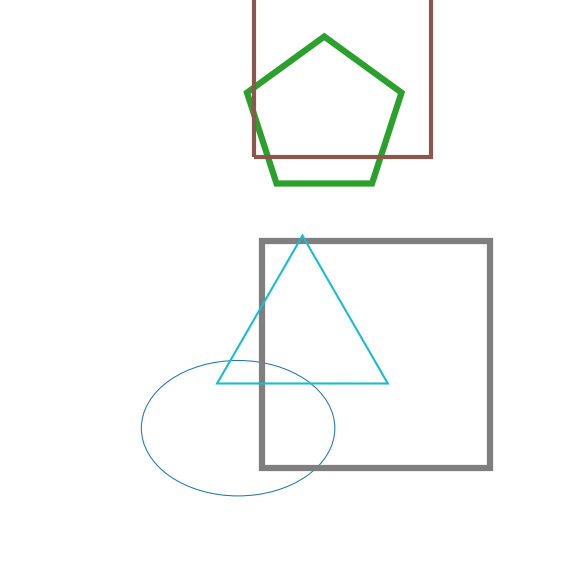[{"shape": "oval", "thickness": 0.5, "radius": 0.84, "center": [0.412, 0.258]}, {"shape": "pentagon", "thickness": 3, "radius": 0.7, "center": [0.562, 0.795]}, {"shape": "square", "thickness": 2, "radius": 0.77, "center": [0.593, 0.881]}, {"shape": "square", "thickness": 3, "radius": 0.99, "center": [0.652, 0.385]}, {"shape": "triangle", "thickness": 1, "radius": 0.85, "center": [0.524, 0.42]}]